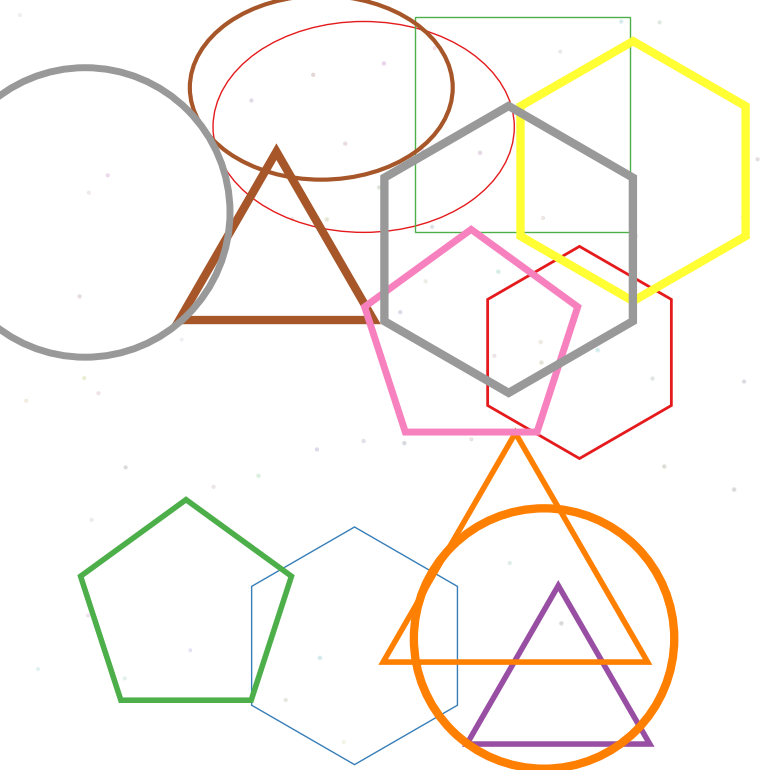[{"shape": "oval", "thickness": 0.5, "radius": 0.98, "center": [0.472, 0.835]}, {"shape": "hexagon", "thickness": 1, "radius": 0.69, "center": [0.753, 0.542]}, {"shape": "hexagon", "thickness": 0.5, "radius": 0.77, "center": [0.46, 0.161]}, {"shape": "pentagon", "thickness": 2, "radius": 0.72, "center": [0.242, 0.207]}, {"shape": "square", "thickness": 0.5, "radius": 0.7, "center": [0.678, 0.838]}, {"shape": "triangle", "thickness": 2, "radius": 0.69, "center": [0.725, 0.102]}, {"shape": "triangle", "thickness": 2, "radius": 0.99, "center": [0.669, 0.239]}, {"shape": "circle", "thickness": 3, "radius": 0.85, "center": [0.707, 0.171]}, {"shape": "hexagon", "thickness": 3, "radius": 0.84, "center": [0.822, 0.778]}, {"shape": "oval", "thickness": 1.5, "radius": 0.85, "center": [0.417, 0.886]}, {"shape": "triangle", "thickness": 3, "radius": 0.73, "center": [0.359, 0.657]}, {"shape": "pentagon", "thickness": 2.5, "radius": 0.73, "center": [0.612, 0.557]}, {"shape": "circle", "thickness": 2.5, "radius": 0.94, "center": [0.111, 0.724]}, {"shape": "hexagon", "thickness": 3, "radius": 0.93, "center": [0.661, 0.676]}]